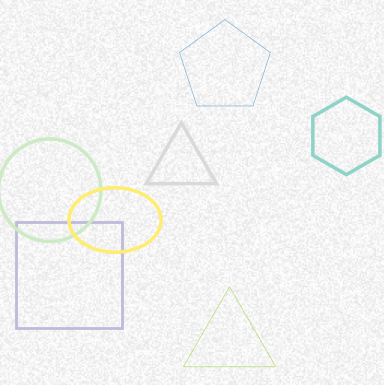[{"shape": "hexagon", "thickness": 2.5, "radius": 0.5, "center": [0.9, 0.647]}, {"shape": "square", "thickness": 2, "radius": 0.68, "center": [0.18, 0.286]}, {"shape": "pentagon", "thickness": 0.5, "radius": 0.62, "center": [0.584, 0.825]}, {"shape": "triangle", "thickness": 0.5, "radius": 0.69, "center": [0.596, 0.117]}, {"shape": "triangle", "thickness": 2.5, "radius": 0.53, "center": [0.471, 0.576]}, {"shape": "circle", "thickness": 2.5, "radius": 0.67, "center": [0.129, 0.506]}, {"shape": "oval", "thickness": 2.5, "radius": 0.6, "center": [0.299, 0.429]}]